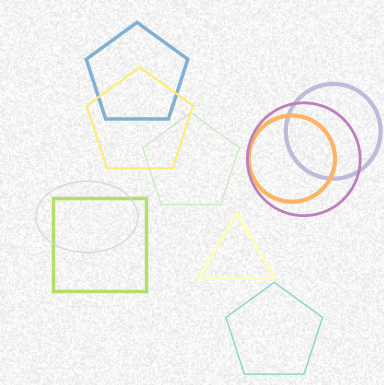[{"shape": "pentagon", "thickness": 1, "radius": 0.66, "center": [0.712, 0.135]}, {"shape": "triangle", "thickness": 2, "radius": 0.57, "center": [0.615, 0.333]}, {"shape": "circle", "thickness": 3, "radius": 0.62, "center": [0.865, 0.659]}, {"shape": "pentagon", "thickness": 2.5, "radius": 0.69, "center": [0.356, 0.803]}, {"shape": "circle", "thickness": 3, "radius": 0.56, "center": [0.758, 0.588]}, {"shape": "square", "thickness": 2.5, "radius": 0.61, "center": [0.259, 0.364]}, {"shape": "oval", "thickness": 1, "radius": 0.66, "center": [0.226, 0.437]}, {"shape": "circle", "thickness": 2, "radius": 0.73, "center": [0.789, 0.586]}, {"shape": "pentagon", "thickness": 1, "radius": 0.66, "center": [0.496, 0.576]}, {"shape": "pentagon", "thickness": 1.5, "radius": 0.73, "center": [0.363, 0.681]}]